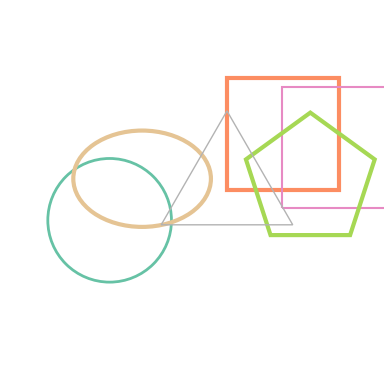[{"shape": "circle", "thickness": 2, "radius": 0.8, "center": [0.285, 0.428]}, {"shape": "square", "thickness": 3, "radius": 0.73, "center": [0.735, 0.652]}, {"shape": "square", "thickness": 1.5, "radius": 0.79, "center": [0.89, 0.617]}, {"shape": "pentagon", "thickness": 3, "radius": 0.88, "center": [0.806, 0.532]}, {"shape": "oval", "thickness": 3, "radius": 0.89, "center": [0.369, 0.536]}, {"shape": "triangle", "thickness": 1, "radius": 0.99, "center": [0.59, 0.515]}]